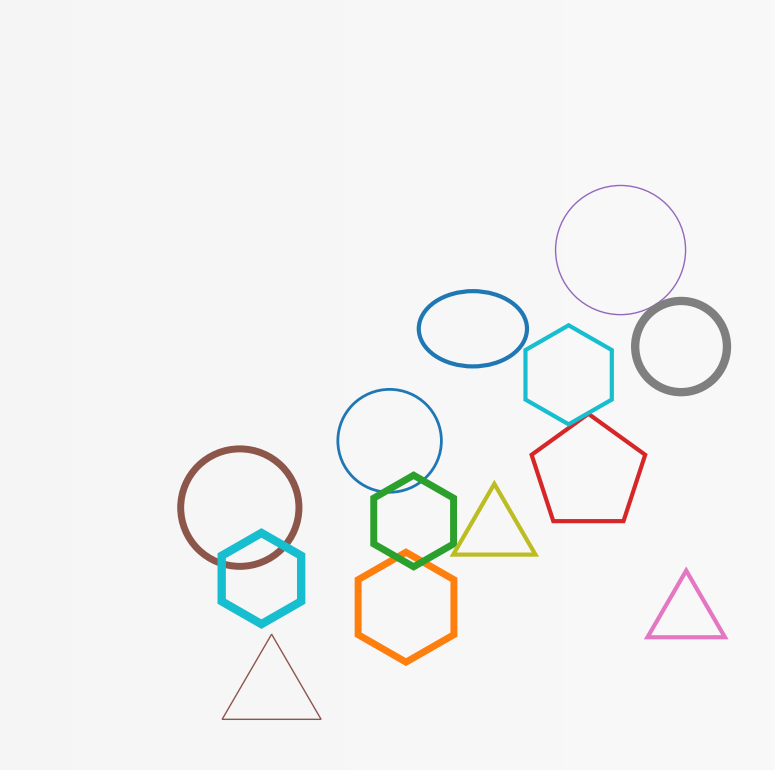[{"shape": "oval", "thickness": 1.5, "radius": 0.35, "center": [0.61, 0.573]}, {"shape": "circle", "thickness": 1, "radius": 0.33, "center": [0.503, 0.428]}, {"shape": "hexagon", "thickness": 2.5, "radius": 0.36, "center": [0.524, 0.211]}, {"shape": "hexagon", "thickness": 2.5, "radius": 0.3, "center": [0.534, 0.323]}, {"shape": "pentagon", "thickness": 1.5, "radius": 0.39, "center": [0.759, 0.386]}, {"shape": "circle", "thickness": 0.5, "radius": 0.42, "center": [0.801, 0.675]}, {"shape": "triangle", "thickness": 0.5, "radius": 0.37, "center": [0.35, 0.103]}, {"shape": "circle", "thickness": 2.5, "radius": 0.38, "center": [0.309, 0.341]}, {"shape": "triangle", "thickness": 1.5, "radius": 0.29, "center": [0.885, 0.201]}, {"shape": "circle", "thickness": 3, "radius": 0.3, "center": [0.879, 0.55]}, {"shape": "triangle", "thickness": 1.5, "radius": 0.31, "center": [0.638, 0.31]}, {"shape": "hexagon", "thickness": 3, "radius": 0.3, "center": [0.337, 0.249]}, {"shape": "hexagon", "thickness": 1.5, "radius": 0.32, "center": [0.734, 0.513]}]